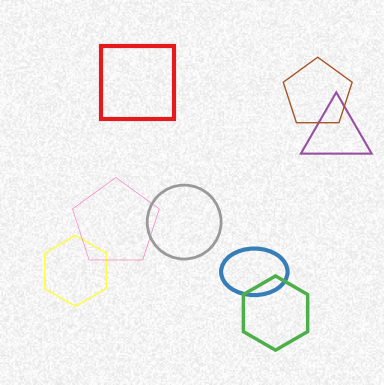[{"shape": "square", "thickness": 3, "radius": 0.47, "center": [0.358, 0.786]}, {"shape": "oval", "thickness": 3, "radius": 0.43, "center": [0.661, 0.294]}, {"shape": "hexagon", "thickness": 2.5, "radius": 0.48, "center": [0.716, 0.187]}, {"shape": "triangle", "thickness": 1.5, "radius": 0.53, "center": [0.873, 0.654]}, {"shape": "hexagon", "thickness": 1, "radius": 0.46, "center": [0.196, 0.297]}, {"shape": "pentagon", "thickness": 1, "radius": 0.47, "center": [0.825, 0.757]}, {"shape": "pentagon", "thickness": 0.5, "radius": 0.59, "center": [0.301, 0.421]}, {"shape": "circle", "thickness": 2, "radius": 0.48, "center": [0.478, 0.423]}]